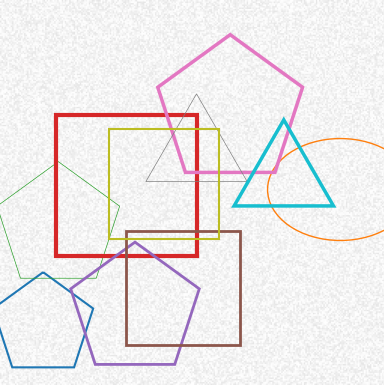[{"shape": "pentagon", "thickness": 1.5, "radius": 0.68, "center": [0.112, 0.156]}, {"shape": "oval", "thickness": 1, "radius": 0.95, "center": [0.884, 0.508]}, {"shape": "pentagon", "thickness": 0.5, "radius": 0.84, "center": [0.152, 0.413]}, {"shape": "square", "thickness": 3, "radius": 0.91, "center": [0.329, 0.517]}, {"shape": "pentagon", "thickness": 2, "radius": 0.88, "center": [0.351, 0.196]}, {"shape": "square", "thickness": 2, "radius": 0.74, "center": [0.476, 0.253]}, {"shape": "pentagon", "thickness": 2.5, "radius": 0.99, "center": [0.598, 0.712]}, {"shape": "triangle", "thickness": 0.5, "radius": 0.76, "center": [0.51, 0.604]}, {"shape": "square", "thickness": 1.5, "radius": 0.71, "center": [0.426, 0.522]}, {"shape": "triangle", "thickness": 2.5, "radius": 0.75, "center": [0.737, 0.54]}]